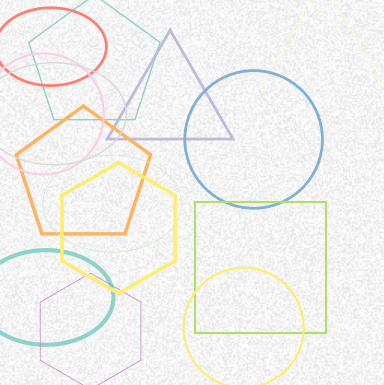[{"shape": "pentagon", "thickness": 1, "radius": 0.9, "center": [0.245, 0.834]}, {"shape": "oval", "thickness": 3, "radius": 0.88, "center": [0.119, 0.227]}, {"shape": "triangle", "thickness": 0.5, "radius": 0.91, "center": [0.836, 0.869]}, {"shape": "triangle", "thickness": 2, "radius": 0.94, "center": [0.442, 0.733]}, {"shape": "oval", "thickness": 2, "radius": 0.72, "center": [0.132, 0.879]}, {"shape": "circle", "thickness": 2, "radius": 0.89, "center": [0.659, 0.638]}, {"shape": "pentagon", "thickness": 2.5, "radius": 0.92, "center": [0.217, 0.541]}, {"shape": "square", "thickness": 1.5, "radius": 0.85, "center": [0.676, 0.305]}, {"shape": "circle", "thickness": 1.5, "radius": 0.79, "center": [0.112, 0.704]}, {"shape": "oval", "thickness": 1, "radius": 0.95, "center": [0.139, 0.705]}, {"shape": "hexagon", "thickness": 0.5, "radius": 0.75, "center": [0.235, 0.14]}, {"shape": "oval", "thickness": 0.5, "radius": 0.9, "center": [0.291, 0.471]}, {"shape": "circle", "thickness": 1.5, "radius": 0.78, "center": [0.633, 0.149]}, {"shape": "hexagon", "thickness": 2.5, "radius": 0.85, "center": [0.308, 0.408]}]